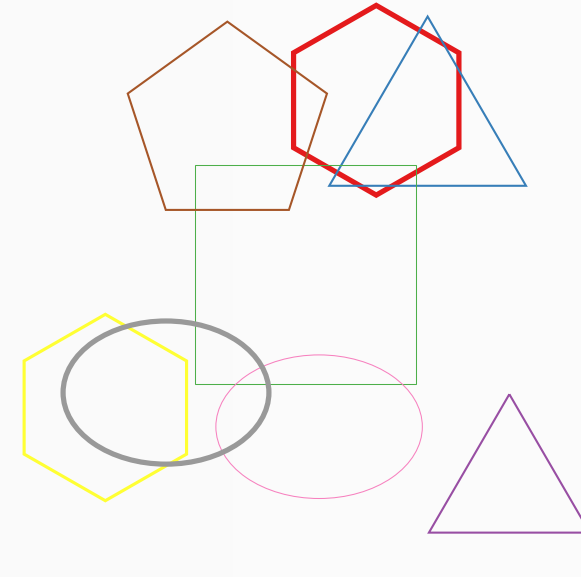[{"shape": "hexagon", "thickness": 2.5, "radius": 0.82, "center": [0.647, 0.826]}, {"shape": "triangle", "thickness": 1, "radius": 0.98, "center": [0.736, 0.775]}, {"shape": "square", "thickness": 0.5, "radius": 0.95, "center": [0.526, 0.524]}, {"shape": "triangle", "thickness": 1, "radius": 0.8, "center": [0.876, 0.157]}, {"shape": "hexagon", "thickness": 1.5, "radius": 0.81, "center": [0.181, 0.293]}, {"shape": "pentagon", "thickness": 1, "radius": 0.9, "center": [0.391, 0.781]}, {"shape": "oval", "thickness": 0.5, "radius": 0.89, "center": [0.549, 0.26]}, {"shape": "oval", "thickness": 2.5, "radius": 0.89, "center": [0.286, 0.319]}]